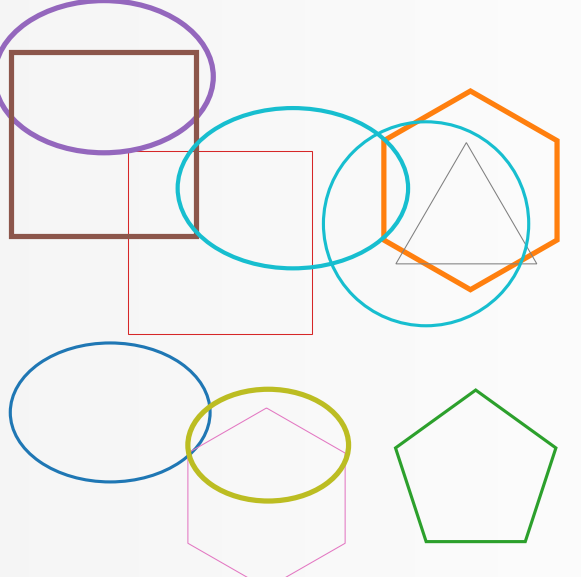[{"shape": "oval", "thickness": 1.5, "radius": 0.86, "center": [0.19, 0.285]}, {"shape": "hexagon", "thickness": 2.5, "radius": 0.86, "center": [0.809, 0.67]}, {"shape": "pentagon", "thickness": 1.5, "radius": 0.73, "center": [0.818, 0.179]}, {"shape": "square", "thickness": 0.5, "radius": 0.79, "center": [0.379, 0.579]}, {"shape": "oval", "thickness": 2.5, "radius": 0.94, "center": [0.179, 0.866]}, {"shape": "square", "thickness": 2.5, "radius": 0.8, "center": [0.178, 0.75]}, {"shape": "hexagon", "thickness": 0.5, "radius": 0.78, "center": [0.459, 0.137]}, {"shape": "triangle", "thickness": 0.5, "radius": 0.7, "center": [0.802, 0.612]}, {"shape": "oval", "thickness": 2.5, "radius": 0.69, "center": [0.461, 0.228]}, {"shape": "oval", "thickness": 2, "radius": 0.99, "center": [0.504, 0.673]}, {"shape": "circle", "thickness": 1.5, "radius": 0.88, "center": [0.733, 0.612]}]